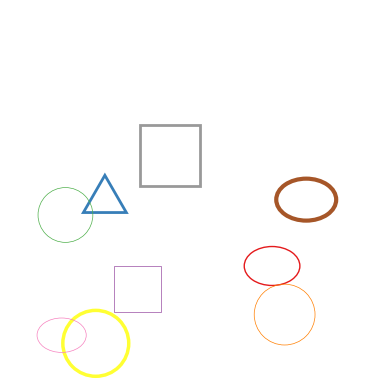[{"shape": "oval", "thickness": 1, "radius": 0.36, "center": [0.707, 0.309]}, {"shape": "triangle", "thickness": 2, "radius": 0.32, "center": [0.272, 0.48]}, {"shape": "circle", "thickness": 0.5, "radius": 0.36, "center": [0.17, 0.442]}, {"shape": "square", "thickness": 0.5, "radius": 0.3, "center": [0.356, 0.249]}, {"shape": "circle", "thickness": 0.5, "radius": 0.39, "center": [0.739, 0.183]}, {"shape": "circle", "thickness": 2.5, "radius": 0.43, "center": [0.249, 0.108]}, {"shape": "oval", "thickness": 3, "radius": 0.39, "center": [0.795, 0.481]}, {"shape": "oval", "thickness": 0.5, "radius": 0.32, "center": [0.16, 0.129]}, {"shape": "square", "thickness": 2, "radius": 0.4, "center": [0.442, 0.596]}]